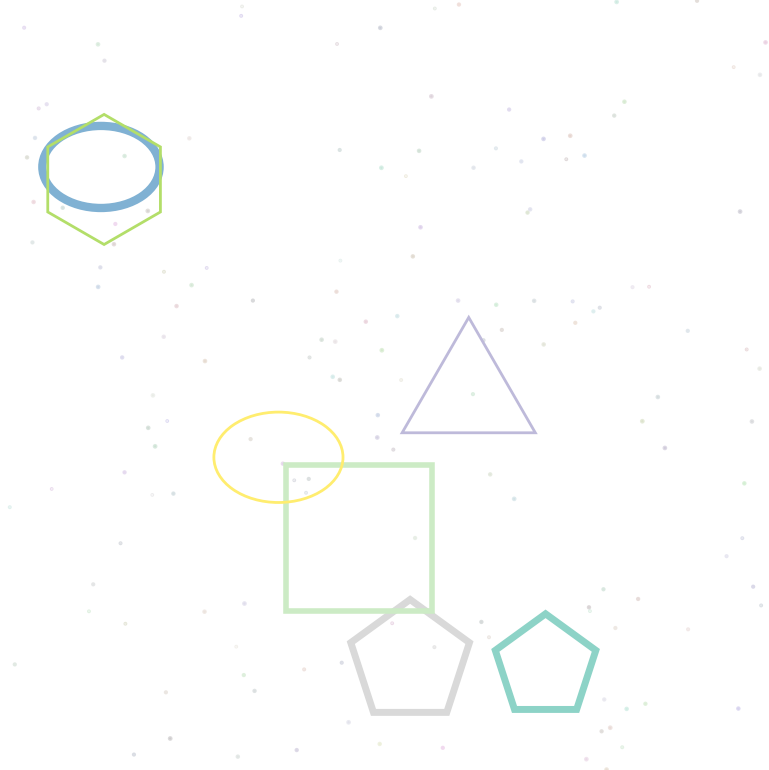[{"shape": "pentagon", "thickness": 2.5, "radius": 0.34, "center": [0.709, 0.134]}, {"shape": "triangle", "thickness": 1, "radius": 0.5, "center": [0.609, 0.488]}, {"shape": "oval", "thickness": 3, "radius": 0.38, "center": [0.131, 0.783]}, {"shape": "hexagon", "thickness": 1, "radius": 0.42, "center": [0.135, 0.767]}, {"shape": "pentagon", "thickness": 2.5, "radius": 0.41, "center": [0.533, 0.14]}, {"shape": "square", "thickness": 2, "radius": 0.47, "center": [0.466, 0.302]}, {"shape": "oval", "thickness": 1, "radius": 0.42, "center": [0.362, 0.406]}]